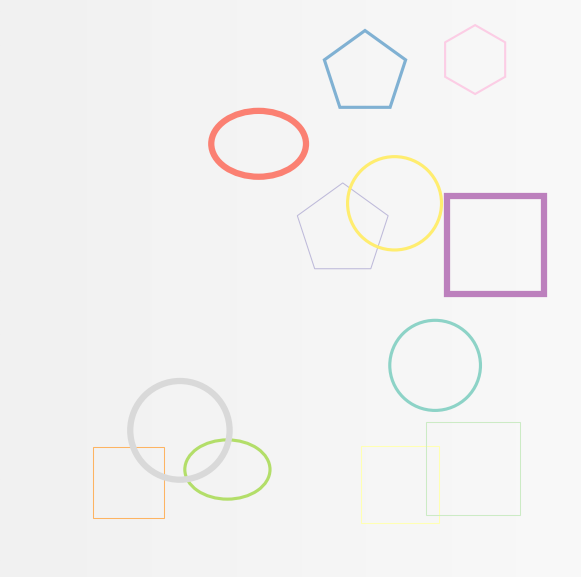[{"shape": "circle", "thickness": 1.5, "radius": 0.39, "center": [0.749, 0.366]}, {"shape": "square", "thickness": 0.5, "radius": 0.33, "center": [0.688, 0.16]}, {"shape": "pentagon", "thickness": 0.5, "radius": 0.41, "center": [0.59, 0.6]}, {"shape": "oval", "thickness": 3, "radius": 0.41, "center": [0.445, 0.75]}, {"shape": "pentagon", "thickness": 1.5, "radius": 0.37, "center": [0.628, 0.873]}, {"shape": "square", "thickness": 0.5, "radius": 0.31, "center": [0.222, 0.164]}, {"shape": "oval", "thickness": 1.5, "radius": 0.37, "center": [0.391, 0.186]}, {"shape": "hexagon", "thickness": 1, "radius": 0.3, "center": [0.817, 0.896]}, {"shape": "circle", "thickness": 3, "radius": 0.43, "center": [0.31, 0.254]}, {"shape": "square", "thickness": 3, "radius": 0.42, "center": [0.852, 0.575]}, {"shape": "square", "thickness": 0.5, "radius": 0.4, "center": [0.814, 0.187]}, {"shape": "circle", "thickness": 1.5, "radius": 0.4, "center": [0.679, 0.647]}]